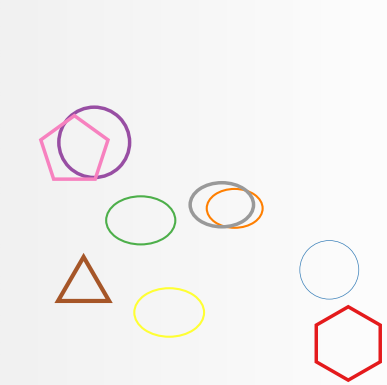[{"shape": "hexagon", "thickness": 2.5, "radius": 0.48, "center": [0.899, 0.108]}, {"shape": "circle", "thickness": 0.5, "radius": 0.38, "center": [0.85, 0.299]}, {"shape": "oval", "thickness": 1.5, "radius": 0.45, "center": [0.363, 0.428]}, {"shape": "circle", "thickness": 2.5, "radius": 0.46, "center": [0.243, 0.63]}, {"shape": "oval", "thickness": 1.5, "radius": 0.36, "center": [0.606, 0.459]}, {"shape": "oval", "thickness": 1.5, "radius": 0.45, "center": [0.437, 0.188]}, {"shape": "triangle", "thickness": 3, "radius": 0.38, "center": [0.216, 0.256]}, {"shape": "pentagon", "thickness": 2.5, "radius": 0.46, "center": [0.192, 0.608]}, {"shape": "oval", "thickness": 2.5, "radius": 0.41, "center": [0.573, 0.468]}]